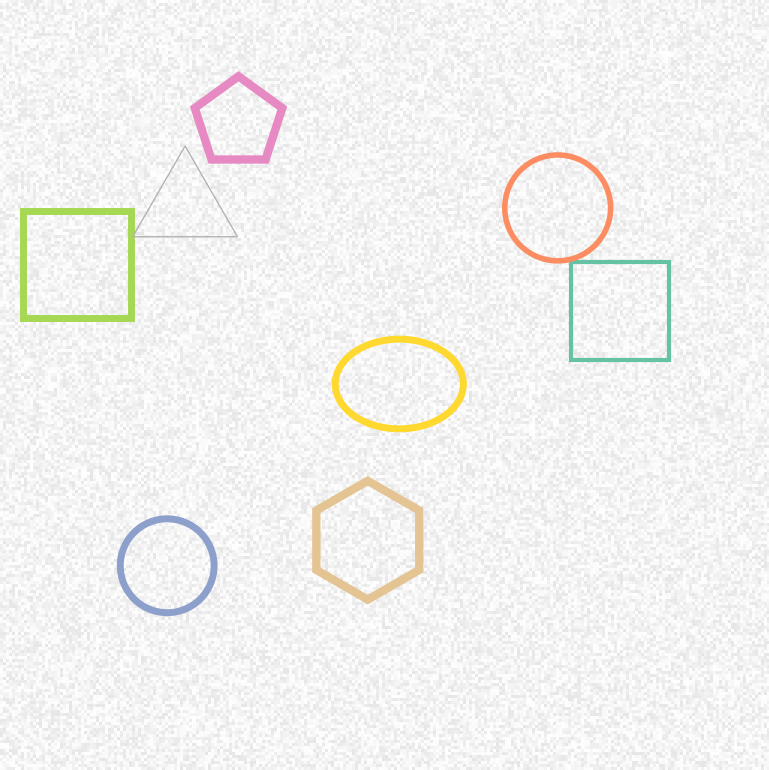[{"shape": "square", "thickness": 1.5, "radius": 0.32, "center": [0.805, 0.597]}, {"shape": "circle", "thickness": 2, "radius": 0.34, "center": [0.724, 0.73]}, {"shape": "circle", "thickness": 2.5, "radius": 0.3, "center": [0.217, 0.265]}, {"shape": "pentagon", "thickness": 3, "radius": 0.3, "center": [0.31, 0.841]}, {"shape": "square", "thickness": 2.5, "radius": 0.35, "center": [0.1, 0.657]}, {"shape": "oval", "thickness": 2.5, "radius": 0.42, "center": [0.519, 0.501]}, {"shape": "hexagon", "thickness": 3, "radius": 0.39, "center": [0.478, 0.298]}, {"shape": "triangle", "thickness": 0.5, "radius": 0.39, "center": [0.24, 0.732]}]